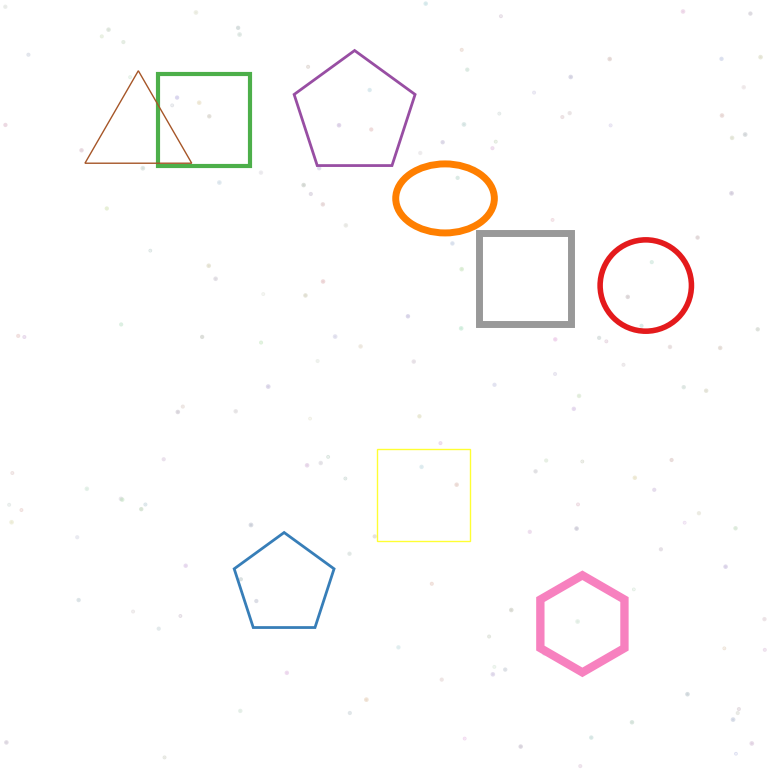[{"shape": "circle", "thickness": 2, "radius": 0.3, "center": [0.839, 0.629]}, {"shape": "pentagon", "thickness": 1, "radius": 0.34, "center": [0.369, 0.24]}, {"shape": "square", "thickness": 1.5, "radius": 0.3, "center": [0.265, 0.844]}, {"shape": "pentagon", "thickness": 1, "radius": 0.41, "center": [0.461, 0.852]}, {"shape": "oval", "thickness": 2.5, "radius": 0.32, "center": [0.578, 0.742]}, {"shape": "square", "thickness": 0.5, "radius": 0.3, "center": [0.55, 0.357]}, {"shape": "triangle", "thickness": 0.5, "radius": 0.4, "center": [0.18, 0.828]}, {"shape": "hexagon", "thickness": 3, "radius": 0.32, "center": [0.756, 0.19]}, {"shape": "square", "thickness": 2.5, "radius": 0.3, "center": [0.681, 0.638]}]